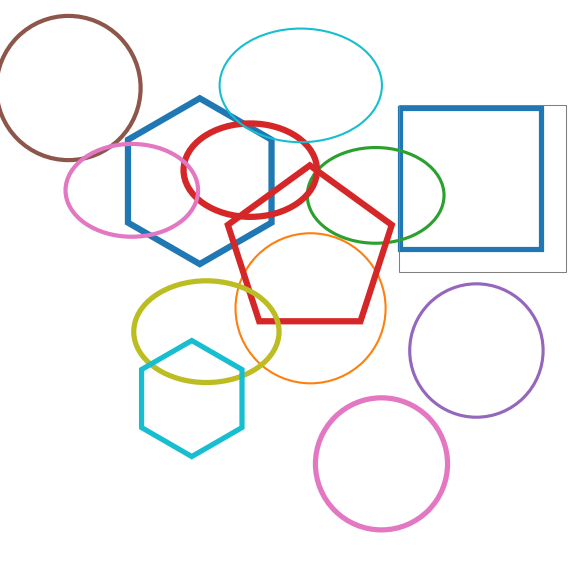[{"shape": "square", "thickness": 2.5, "radius": 0.61, "center": [0.815, 0.69]}, {"shape": "hexagon", "thickness": 3, "radius": 0.72, "center": [0.346, 0.685]}, {"shape": "circle", "thickness": 1, "radius": 0.65, "center": [0.538, 0.465]}, {"shape": "oval", "thickness": 1.5, "radius": 0.59, "center": [0.65, 0.661]}, {"shape": "pentagon", "thickness": 3, "radius": 0.75, "center": [0.536, 0.564]}, {"shape": "oval", "thickness": 3, "radius": 0.58, "center": [0.433, 0.705]}, {"shape": "circle", "thickness": 1.5, "radius": 0.58, "center": [0.825, 0.392]}, {"shape": "circle", "thickness": 2, "radius": 0.62, "center": [0.119, 0.847]}, {"shape": "oval", "thickness": 2, "radius": 0.57, "center": [0.228, 0.67]}, {"shape": "circle", "thickness": 2.5, "radius": 0.57, "center": [0.661, 0.196]}, {"shape": "square", "thickness": 0.5, "radius": 0.73, "center": [0.836, 0.673]}, {"shape": "oval", "thickness": 2.5, "radius": 0.63, "center": [0.357, 0.425]}, {"shape": "hexagon", "thickness": 2.5, "radius": 0.5, "center": [0.332, 0.309]}, {"shape": "oval", "thickness": 1, "radius": 0.7, "center": [0.521, 0.851]}]